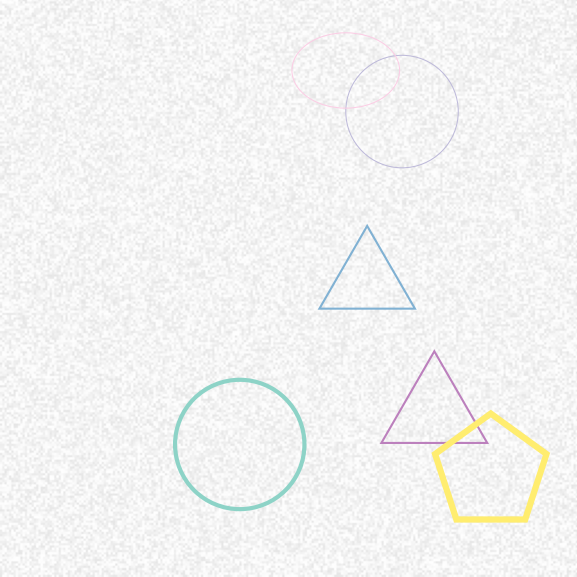[{"shape": "circle", "thickness": 2, "radius": 0.56, "center": [0.415, 0.229]}, {"shape": "circle", "thickness": 0.5, "radius": 0.49, "center": [0.696, 0.806]}, {"shape": "triangle", "thickness": 1, "radius": 0.48, "center": [0.636, 0.512]}, {"shape": "oval", "thickness": 0.5, "radius": 0.47, "center": [0.599, 0.877]}, {"shape": "triangle", "thickness": 1, "radius": 0.53, "center": [0.752, 0.285]}, {"shape": "pentagon", "thickness": 3, "radius": 0.51, "center": [0.85, 0.182]}]